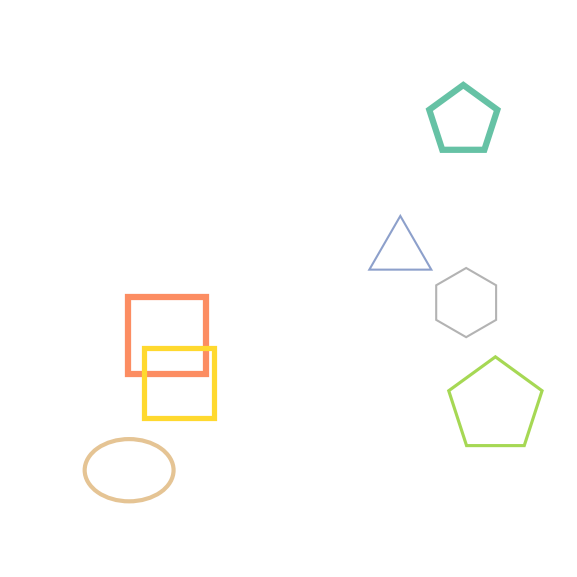[{"shape": "pentagon", "thickness": 3, "radius": 0.31, "center": [0.802, 0.79]}, {"shape": "square", "thickness": 3, "radius": 0.34, "center": [0.289, 0.418]}, {"shape": "triangle", "thickness": 1, "radius": 0.31, "center": [0.693, 0.563]}, {"shape": "pentagon", "thickness": 1.5, "radius": 0.42, "center": [0.858, 0.296]}, {"shape": "square", "thickness": 2.5, "radius": 0.3, "center": [0.31, 0.336]}, {"shape": "oval", "thickness": 2, "radius": 0.38, "center": [0.224, 0.185]}, {"shape": "hexagon", "thickness": 1, "radius": 0.3, "center": [0.807, 0.475]}]